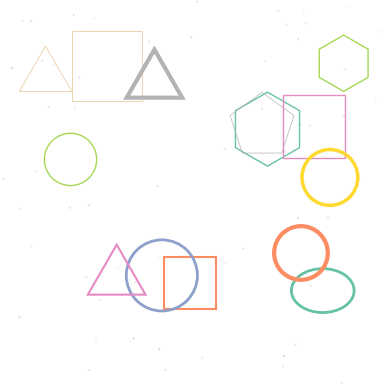[{"shape": "hexagon", "thickness": 1, "radius": 0.48, "center": [0.695, 0.665]}, {"shape": "oval", "thickness": 2, "radius": 0.41, "center": [0.838, 0.245]}, {"shape": "square", "thickness": 1.5, "radius": 0.34, "center": [0.493, 0.266]}, {"shape": "circle", "thickness": 3, "radius": 0.35, "center": [0.782, 0.343]}, {"shape": "circle", "thickness": 2, "radius": 0.46, "center": [0.42, 0.285]}, {"shape": "triangle", "thickness": 1.5, "radius": 0.43, "center": [0.303, 0.278]}, {"shape": "square", "thickness": 1, "radius": 0.4, "center": [0.816, 0.672]}, {"shape": "hexagon", "thickness": 1, "radius": 0.37, "center": [0.893, 0.836]}, {"shape": "circle", "thickness": 1, "radius": 0.34, "center": [0.183, 0.586]}, {"shape": "circle", "thickness": 2.5, "radius": 0.36, "center": [0.857, 0.539]}, {"shape": "square", "thickness": 0.5, "radius": 0.45, "center": [0.279, 0.829]}, {"shape": "triangle", "thickness": 0.5, "radius": 0.39, "center": [0.118, 0.802]}, {"shape": "pentagon", "thickness": 0.5, "radius": 0.44, "center": [0.681, 0.673]}, {"shape": "triangle", "thickness": 3, "radius": 0.42, "center": [0.401, 0.788]}]